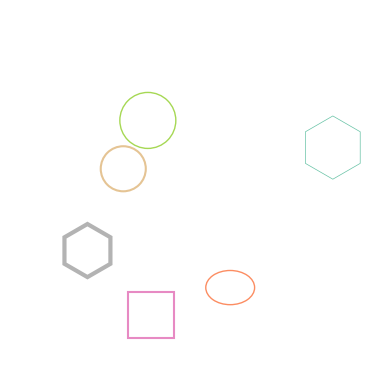[{"shape": "hexagon", "thickness": 0.5, "radius": 0.41, "center": [0.864, 0.617]}, {"shape": "oval", "thickness": 1, "radius": 0.32, "center": [0.598, 0.253]}, {"shape": "square", "thickness": 1.5, "radius": 0.3, "center": [0.393, 0.181]}, {"shape": "circle", "thickness": 1, "radius": 0.36, "center": [0.384, 0.687]}, {"shape": "circle", "thickness": 1.5, "radius": 0.29, "center": [0.32, 0.562]}, {"shape": "hexagon", "thickness": 3, "radius": 0.34, "center": [0.227, 0.349]}]